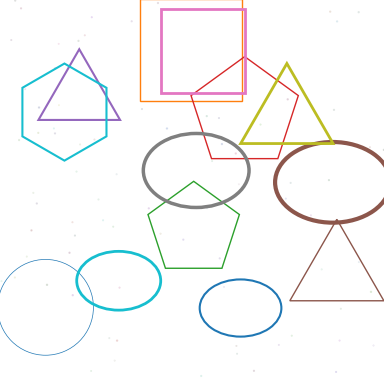[{"shape": "circle", "thickness": 0.5, "radius": 0.62, "center": [0.118, 0.202]}, {"shape": "oval", "thickness": 1.5, "radius": 0.53, "center": [0.625, 0.2]}, {"shape": "square", "thickness": 1, "radius": 0.66, "center": [0.496, 0.87]}, {"shape": "pentagon", "thickness": 1, "radius": 0.62, "center": [0.503, 0.404]}, {"shape": "pentagon", "thickness": 1, "radius": 0.73, "center": [0.636, 0.706]}, {"shape": "triangle", "thickness": 1.5, "radius": 0.61, "center": [0.206, 0.75]}, {"shape": "oval", "thickness": 3, "radius": 0.75, "center": [0.864, 0.526]}, {"shape": "triangle", "thickness": 1, "radius": 0.71, "center": [0.875, 0.289]}, {"shape": "square", "thickness": 2, "radius": 0.55, "center": [0.528, 0.867]}, {"shape": "oval", "thickness": 2.5, "radius": 0.69, "center": [0.51, 0.557]}, {"shape": "triangle", "thickness": 2, "radius": 0.69, "center": [0.745, 0.696]}, {"shape": "hexagon", "thickness": 1.5, "radius": 0.63, "center": [0.167, 0.709]}, {"shape": "oval", "thickness": 2, "radius": 0.55, "center": [0.308, 0.271]}]